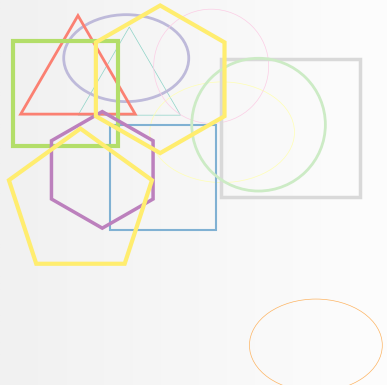[{"shape": "triangle", "thickness": 0.5, "radius": 0.76, "center": [0.334, 0.777]}, {"shape": "oval", "thickness": 0.5, "radius": 0.93, "center": [0.573, 0.657]}, {"shape": "oval", "thickness": 2, "radius": 0.81, "center": [0.326, 0.849]}, {"shape": "triangle", "thickness": 2, "radius": 0.85, "center": [0.201, 0.789]}, {"shape": "square", "thickness": 1.5, "radius": 0.68, "center": [0.421, 0.538]}, {"shape": "oval", "thickness": 0.5, "radius": 0.86, "center": [0.815, 0.103]}, {"shape": "square", "thickness": 3, "radius": 0.68, "center": [0.17, 0.758]}, {"shape": "circle", "thickness": 0.5, "radius": 0.74, "center": [0.545, 0.828]}, {"shape": "square", "thickness": 2.5, "radius": 0.9, "center": [0.75, 0.667]}, {"shape": "hexagon", "thickness": 2.5, "radius": 0.76, "center": [0.264, 0.559]}, {"shape": "circle", "thickness": 2, "radius": 0.86, "center": [0.667, 0.676]}, {"shape": "pentagon", "thickness": 3, "radius": 0.97, "center": [0.208, 0.472]}, {"shape": "hexagon", "thickness": 3, "radius": 0.96, "center": [0.413, 0.794]}]